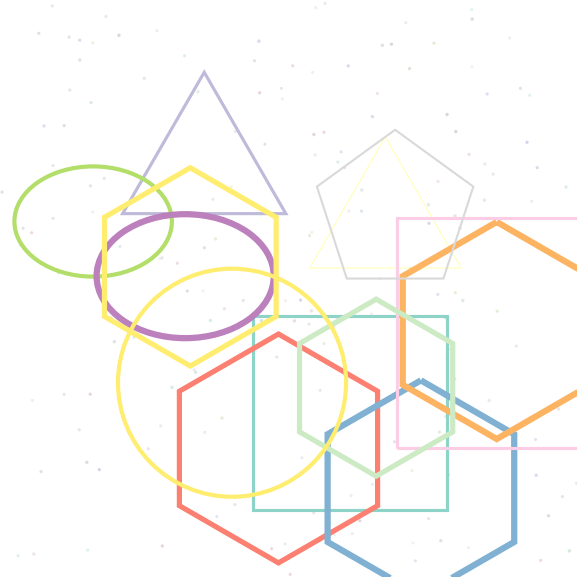[{"shape": "square", "thickness": 1.5, "radius": 0.84, "center": [0.606, 0.284]}, {"shape": "triangle", "thickness": 0.5, "radius": 0.76, "center": [0.667, 0.611]}, {"shape": "triangle", "thickness": 1.5, "radius": 0.82, "center": [0.354, 0.711]}, {"shape": "hexagon", "thickness": 2.5, "radius": 0.99, "center": [0.482, 0.223]}, {"shape": "hexagon", "thickness": 3, "radius": 0.93, "center": [0.729, 0.154]}, {"shape": "hexagon", "thickness": 3, "radius": 0.94, "center": [0.86, 0.427]}, {"shape": "oval", "thickness": 2, "radius": 0.68, "center": [0.161, 0.616]}, {"shape": "square", "thickness": 1.5, "radius": 1.0, "center": [0.887, 0.423]}, {"shape": "pentagon", "thickness": 1, "radius": 0.71, "center": [0.684, 0.632]}, {"shape": "oval", "thickness": 3, "radius": 0.77, "center": [0.321, 0.521]}, {"shape": "hexagon", "thickness": 2.5, "radius": 0.77, "center": [0.651, 0.328]}, {"shape": "circle", "thickness": 2, "radius": 0.99, "center": [0.402, 0.336]}, {"shape": "hexagon", "thickness": 2.5, "radius": 0.86, "center": [0.33, 0.537]}]